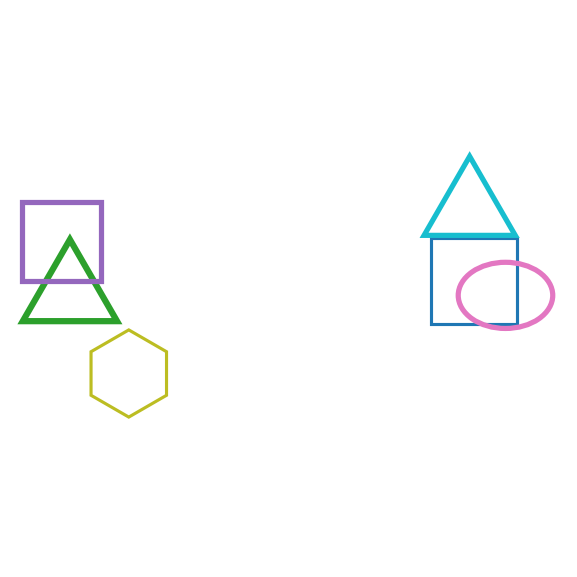[{"shape": "square", "thickness": 1.5, "radius": 0.37, "center": [0.821, 0.512]}, {"shape": "triangle", "thickness": 3, "radius": 0.47, "center": [0.121, 0.49]}, {"shape": "square", "thickness": 2.5, "radius": 0.34, "center": [0.106, 0.581]}, {"shape": "oval", "thickness": 2.5, "radius": 0.41, "center": [0.875, 0.488]}, {"shape": "hexagon", "thickness": 1.5, "radius": 0.38, "center": [0.223, 0.352]}, {"shape": "triangle", "thickness": 2.5, "radius": 0.46, "center": [0.813, 0.637]}]